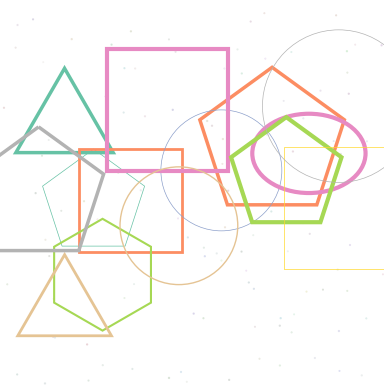[{"shape": "triangle", "thickness": 2.5, "radius": 0.73, "center": [0.168, 0.677]}, {"shape": "pentagon", "thickness": 0.5, "radius": 0.7, "center": [0.243, 0.473]}, {"shape": "pentagon", "thickness": 2.5, "radius": 0.99, "center": [0.707, 0.628]}, {"shape": "square", "thickness": 2, "radius": 0.67, "center": [0.338, 0.48]}, {"shape": "circle", "thickness": 0.5, "radius": 0.79, "center": [0.575, 0.557]}, {"shape": "oval", "thickness": 3, "radius": 0.74, "center": [0.802, 0.602]}, {"shape": "square", "thickness": 3, "radius": 0.79, "center": [0.435, 0.714]}, {"shape": "hexagon", "thickness": 1.5, "radius": 0.73, "center": [0.266, 0.286]}, {"shape": "pentagon", "thickness": 3, "radius": 0.75, "center": [0.744, 0.545]}, {"shape": "square", "thickness": 0.5, "radius": 0.79, "center": [0.895, 0.46]}, {"shape": "circle", "thickness": 1, "radius": 0.76, "center": [0.465, 0.414]}, {"shape": "triangle", "thickness": 2, "radius": 0.7, "center": [0.168, 0.198]}, {"shape": "pentagon", "thickness": 2.5, "radius": 0.89, "center": [0.1, 0.493]}, {"shape": "circle", "thickness": 0.5, "radius": 0.99, "center": [0.88, 0.724]}]